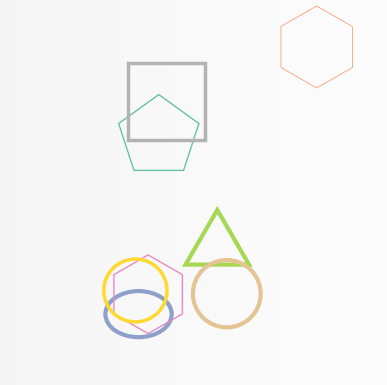[{"shape": "pentagon", "thickness": 1, "radius": 0.54, "center": [0.41, 0.646]}, {"shape": "hexagon", "thickness": 0.5, "radius": 0.53, "center": [0.817, 0.878]}, {"shape": "oval", "thickness": 3, "radius": 0.43, "center": [0.357, 0.184]}, {"shape": "hexagon", "thickness": 1, "radius": 0.51, "center": [0.382, 0.236]}, {"shape": "triangle", "thickness": 3, "radius": 0.47, "center": [0.561, 0.36]}, {"shape": "circle", "thickness": 2.5, "radius": 0.41, "center": [0.349, 0.245]}, {"shape": "circle", "thickness": 3, "radius": 0.44, "center": [0.585, 0.237]}, {"shape": "square", "thickness": 2.5, "radius": 0.49, "center": [0.429, 0.737]}]